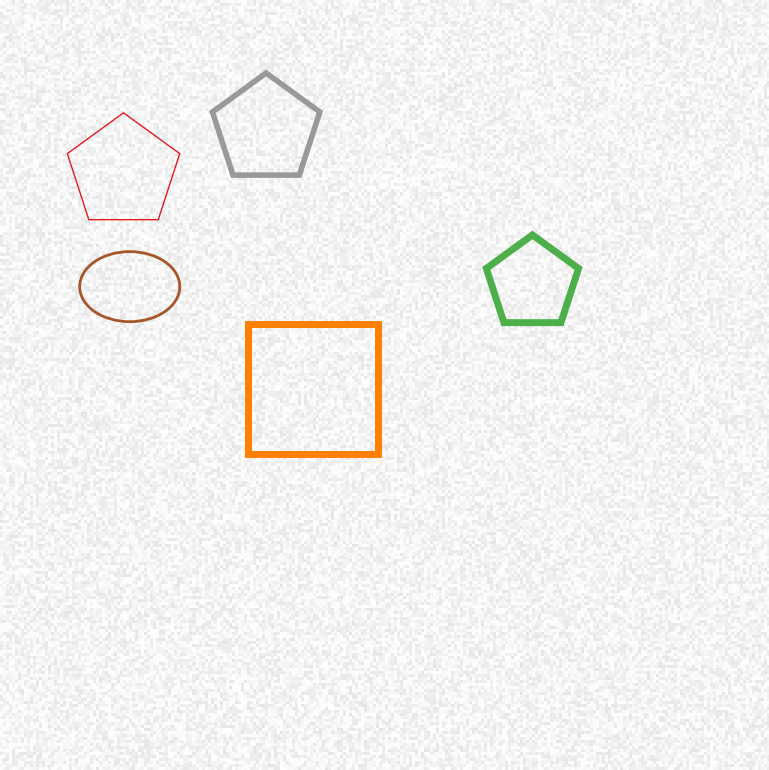[{"shape": "pentagon", "thickness": 0.5, "radius": 0.38, "center": [0.16, 0.777]}, {"shape": "pentagon", "thickness": 2.5, "radius": 0.31, "center": [0.691, 0.632]}, {"shape": "square", "thickness": 2.5, "radius": 0.42, "center": [0.406, 0.495]}, {"shape": "oval", "thickness": 1, "radius": 0.32, "center": [0.168, 0.628]}, {"shape": "pentagon", "thickness": 2, "radius": 0.37, "center": [0.346, 0.832]}]